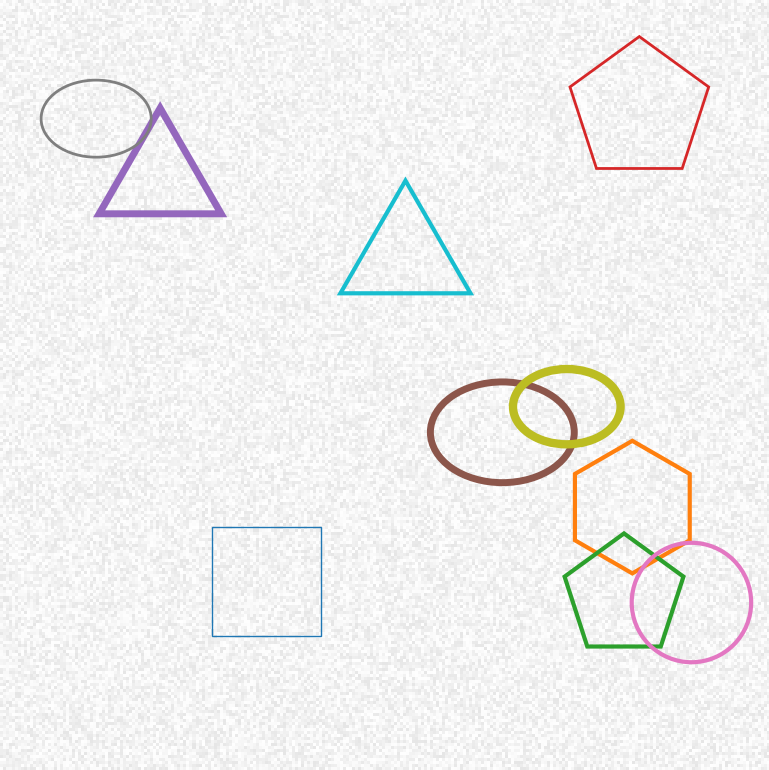[{"shape": "square", "thickness": 0.5, "radius": 0.35, "center": [0.346, 0.244]}, {"shape": "hexagon", "thickness": 1.5, "radius": 0.43, "center": [0.821, 0.341]}, {"shape": "pentagon", "thickness": 1.5, "radius": 0.41, "center": [0.81, 0.226]}, {"shape": "pentagon", "thickness": 1, "radius": 0.47, "center": [0.83, 0.858]}, {"shape": "triangle", "thickness": 2.5, "radius": 0.46, "center": [0.208, 0.768]}, {"shape": "oval", "thickness": 2.5, "radius": 0.47, "center": [0.652, 0.439]}, {"shape": "circle", "thickness": 1.5, "radius": 0.39, "center": [0.898, 0.218]}, {"shape": "oval", "thickness": 1, "radius": 0.36, "center": [0.125, 0.846]}, {"shape": "oval", "thickness": 3, "radius": 0.35, "center": [0.736, 0.472]}, {"shape": "triangle", "thickness": 1.5, "radius": 0.49, "center": [0.527, 0.668]}]